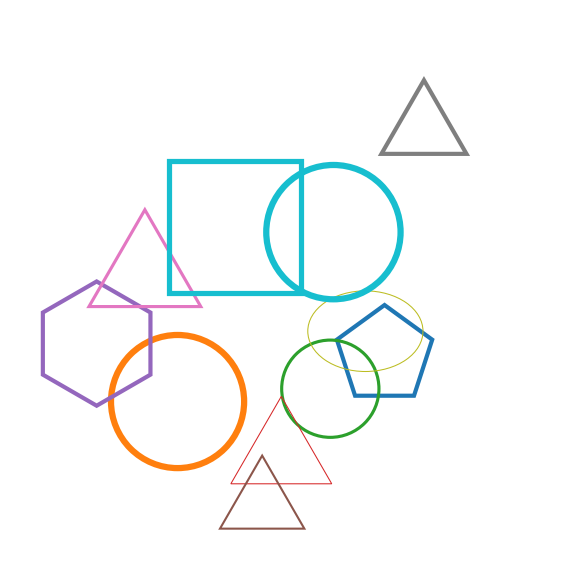[{"shape": "pentagon", "thickness": 2, "radius": 0.43, "center": [0.666, 0.384]}, {"shape": "circle", "thickness": 3, "radius": 0.58, "center": [0.307, 0.304]}, {"shape": "circle", "thickness": 1.5, "radius": 0.42, "center": [0.572, 0.326]}, {"shape": "triangle", "thickness": 0.5, "radius": 0.5, "center": [0.487, 0.212]}, {"shape": "hexagon", "thickness": 2, "radius": 0.54, "center": [0.167, 0.404]}, {"shape": "triangle", "thickness": 1, "radius": 0.42, "center": [0.454, 0.126]}, {"shape": "triangle", "thickness": 1.5, "radius": 0.56, "center": [0.251, 0.524]}, {"shape": "triangle", "thickness": 2, "radius": 0.43, "center": [0.734, 0.775]}, {"shape": "oval", "thickness": 0.5, "radius": 0.5, "center": [0.633, 0.426]}, {"shape": "square", "thickness": 2.5, "radius": 0.57, "center": [0.407, 0.606]}, {"shape": "circle", "thickness": 3, "radius": 0.58, "center": [0.577, 0.597]}]